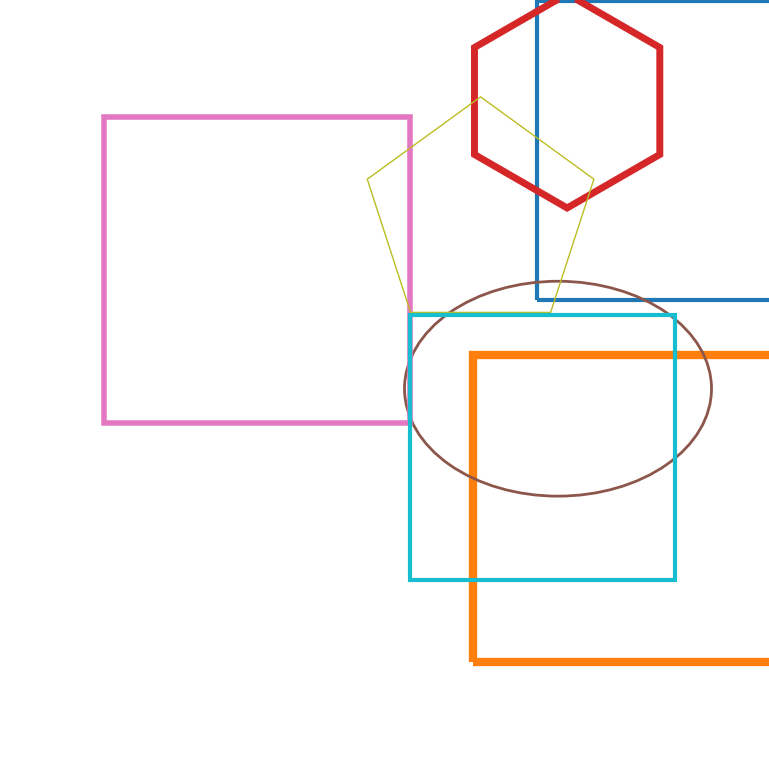[{"shape": "square", "thickness": 1.5, "radius": 0.97, "center": [0.891, 0.805]}, {"shape": "square", "thickness": 3, "radius": 1.0, "center": [0.814, 0.339]}, {"shape": "hexagon", "thickness": 2.5, "radius": 0.69, "center": [0.737, 0.869]}, {"shape": "oval", "thickness": 1, "radius": 1.0, "center": [0.725, 0.495]}, {"shape": "square", "thickness": 2, "radius": 0.99, "center": [0.334, 0.65]}, {"shape": "pentagon", "thickness": 0.5, "radius": 0.77, "center": [0.624, 0.719]}, {"shape": "square", "thickness": 1.5, "radius": 0.86, "center": [0.705, 0.418]}]